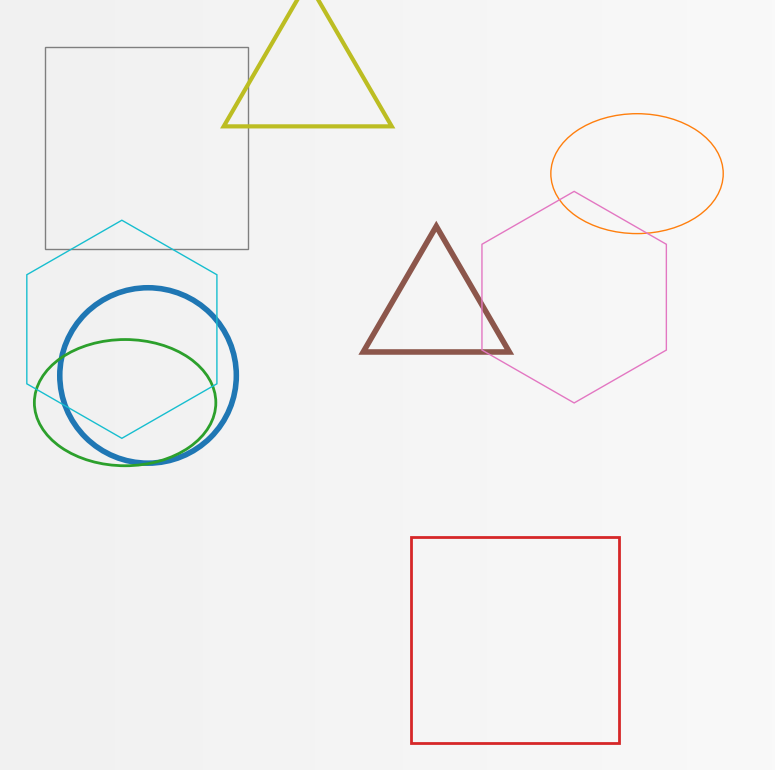[{"shape": "circle", "thickness": 2, "radius": 0.57, "center": [0.191, 0.512]}, {"shape": "oval", "thickness": 0.5, "radius": 0.56, "center": [0.822, 0.774]}, {"shape": "oval", "thickness": 1, "radius": 0.59, "center": [0.161, 0.477]}, {"shape": "square", "thickness": 1, "radius": 0.67, "center": [0.664, 0.169]}, {"shape": "triangle", "thickness": 2, "radius": 0.54, "center": [0.563, 0.597]}, {"shape": "hexagon", "thickness": 0.5, "radius": 0.69, "center": [0.741, 0.614]}, {"shape": "square", "thickness": 0.5, "radius": 0.66, "center": [0.189, 0.807]}, {"shape": "triangle", "thickness": 1.5, "radius": 0.63, "center": [0.397, 0.898]}, {"shape": "hexagon", "thickness": 0.5, "radius": 0.71, "center": [0.157, 0.572]}]